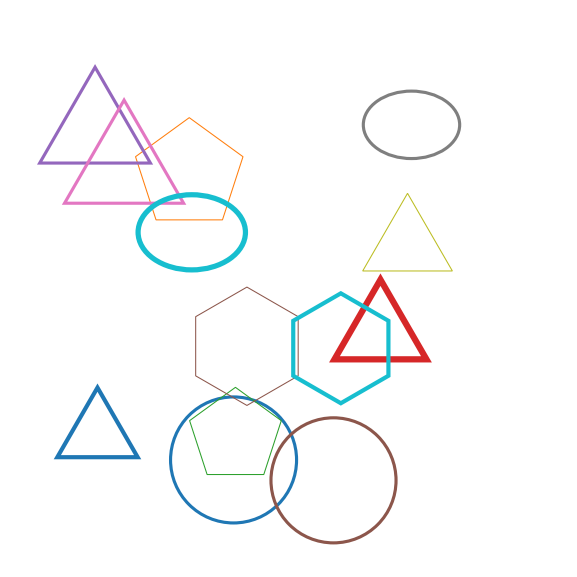[{"shape": "circle", "thickness": 1.5, "radius": 0.55, "center": [0.404, 0.203]}, {"shape": "triangle", "thickness": 2, "radius": 0.4, "center": [0.169, 0.248]}, {"shape": "pentagon", "thickness": 0.5, "radius": 0.49, "center": [0.328, 0.698]}, {"shape": "pentagon", "thickness": 0.5, "radius": 0.42, "center": [0.408, 0.245]}, {"shape": "triangle", "thickness": 3, "radius": 0.46, "center": [0.659, 0.423]}, {"shape": "triangle", "thickness": 1.5, "radius": 0.55, "center": [0.165, 0.772]}, {"shape": "hexagon", "thickness": 0.5, "radius": 0.51, "center": [0.428, 0.4]}, {"shape": "circle", "thickness": 1.5, "radius": 0.54, "center": [0.578, 0.167]}, {"shape": "triangle", "thickness": 1.5, "radius": 0.6, "center": [0.215, 0.707]}, {"shape": "oval", "thickness": 1.5, "radius": 0.42, "center": [0.713, 0.783]}, {"shape": "triangle", "thickness": 0.5, "radius": 0.45, "center": [0.706, 0.575]}, {"shape": "oval", "thickness": 2.5, "radius": 0.46, "center": [0.332, 0.597]}, {"shape": "hexagon", "thickness": 2, "radius": 0.48, "center": [0.59, 0.396]}]